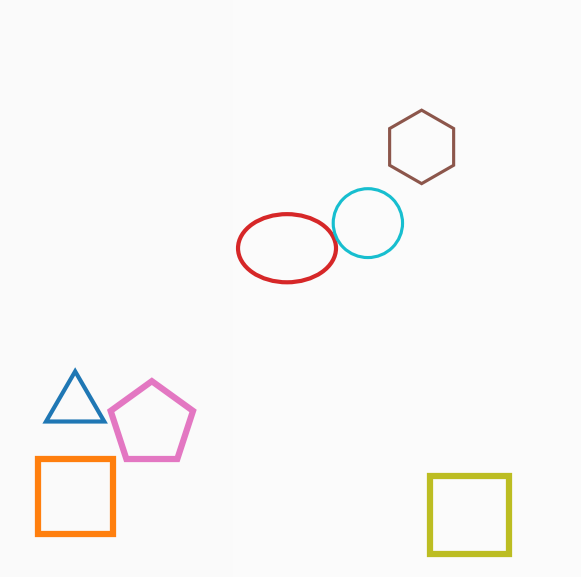[{"shape": "triangle", "thickness": 2, "radius": 0.29, "center": [0.129, 0.298]}, {"shape": "square", "thickness": 3, "radius": 0.32, "center": [0.13, 0.139]}, {"shape": "oval", "thickness": 2, "radius": 0.42, "center": [0.494, 0.569]}, {"shape": "hexagon", "thickness": 1.5, "radius": 0.32, "center": [0.725, 0.745]}, {"shape": "pentagon", "thickness": 3, "radius": 0.37, "center": [0.261, 0.265]}, {"shape": "square", "thickness": 3, "radius": 0.34, "center": [0.807, 0.107]}, {"shape": "circle", "thickness": 1.5, "radius": 0.3, "center": [0.633, 0.613]}]